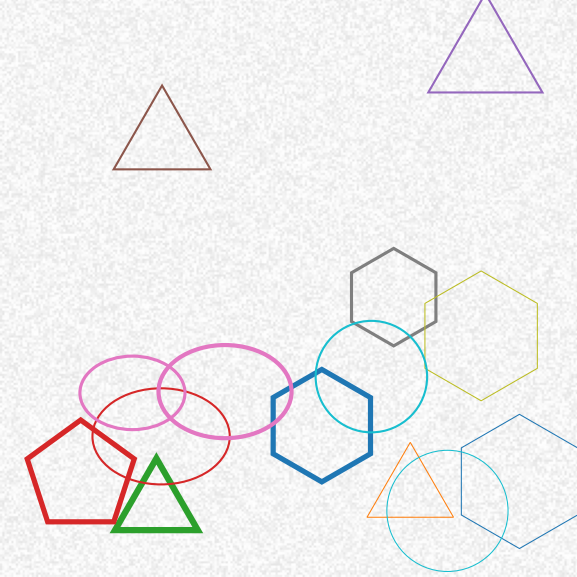[{"shape": "hexagon", "thickness": 2.5, "radius": 0.49, "center": [0.557, 0.262]}, {"shape": "hexagon", "thickness": 0.5, "radius": 0.58, "center": [0.899, 0.165]}, {"shape": "triangle", "thickness": 0.5, "radius": 0.43, "center": [0.71, 0.147]}, {"shape": "triangle", "thickness": 3, "radius": 0.41, "center": [0.271, 0.123]}, {"shape": "oval", "thickness": 1, "radius": 0.59, "center": [0.279, 0.244]}, {"shape": "pentagon", "thickness": 2.5, "radius": 0.49, "center": [0.14, 0.174]}, {"shape": "triangle", "thickness": 1, "radius": 0.57, "center": [0.84, 0.896]}, {"shape": "triangle", "thickness": 1, "radius": 0.48, "center": [0.281, 0.754]}, {"shape": "oval", "thickness": 2, "radius": 0.58, "center": [0.39, 0.321]}, {"shape": "oval", "thickness": 1.5, "radius": 0.45, "center": [0.229, 0.319]}, {"shape": "hexagon", "thickness": 1.5, "radius": 0.42, "center": [0.682, 0.485]}, {"shape": "hexagon", "thickness": 0.5, "radius": 0.56, "center": [0.833, 0.418]}, {"shape": "circle", "thickness": 0.5, "radius": 0.52, "center": [0.775, 0.114]}, {"shape": "circle", "thickness": 1, "radius": 0.48, "center": [0.643, 0.347]}]